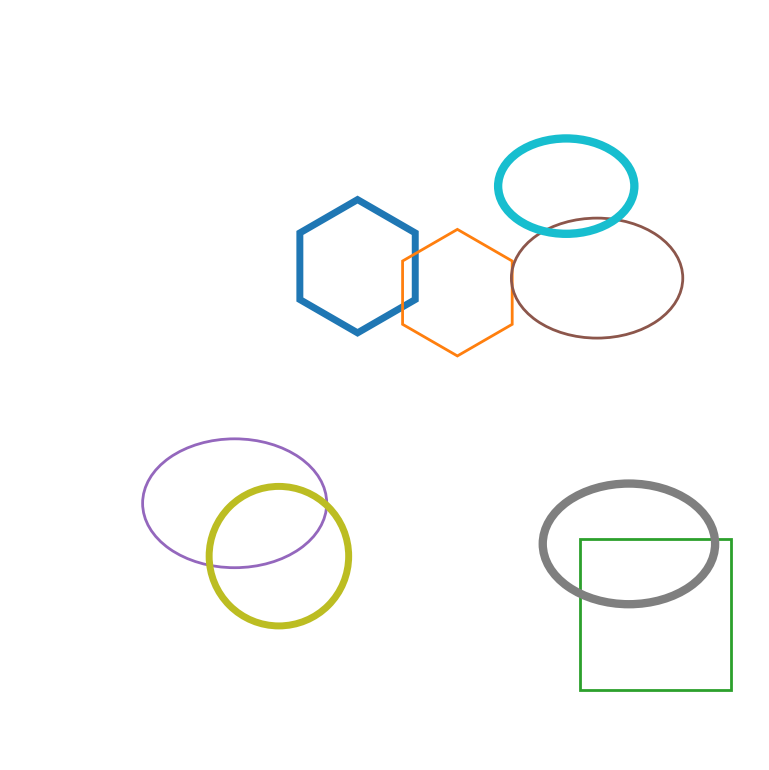[{"shape": "hexagon", "thickness": 2.5, "radius": 0.43, "center": [0.464, 0.654]}, {"shape": "hexagon", "thickness": 1, "radius": 0.41, "center": [0.594, 0.62]}, {"shape": "square", "thickness": 1, "radius": 0.49, "center": [0.851, 0.202]}, {"shape": "oval", "thickness": 1, "radius": 0.6, "center": [0.305, 0.346]}, {"shape": "oval", "thickness": 1, "radius": 0.56, "center": [0.775, 0.639]}, {"shape": "oval", "thickness": 3, "radius": 0.56, "center": [0.817, 0.294]}, {"shape": "circle", "thickness": 2.5, "radius": 0.45, "center": [0.362, 0.278]}, {"shape": "oval", "thickness": 3, "radius": 0.44, "center": [0.735, 0.758]}]